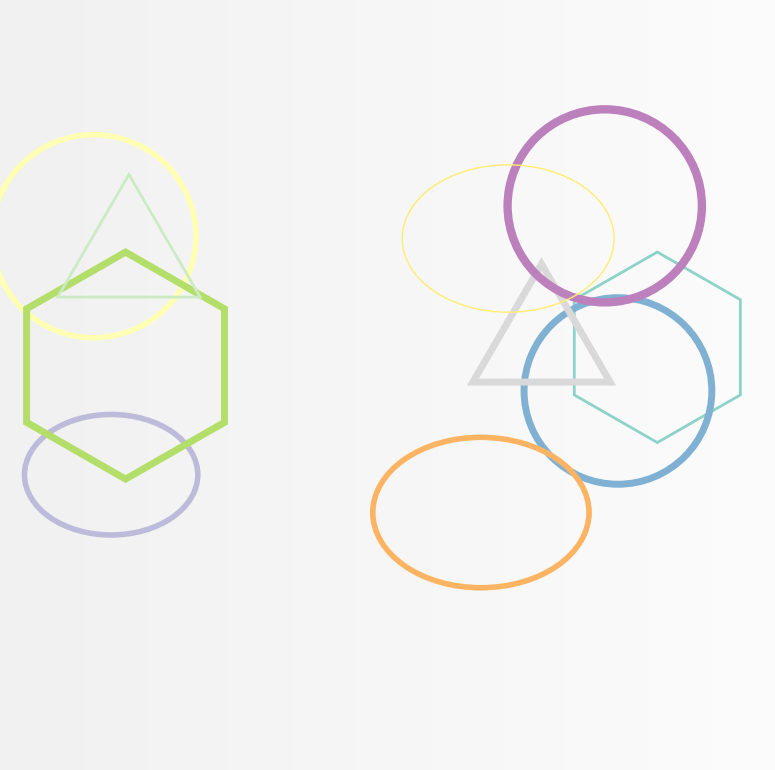[{"shape": "hexagon", "thickness": 1, "radius": 0.62, "center": [0.848, 0.549]}, {"shape": "circle", "thickness": 2, "radius": 0.66, "center": [0.121, 0.693]}, {"shape": "oval", "thickness": 2, "radius": 0.56, "center": [0.143, 0.383]}, {"shape": "circle", "thickness": 2.5, "radius": 0.61, "center": [0.797, 0.492]}, {"shape": "oval", "thickness": 2, "radius": 0.7, "center": [0.621, 0.334]}, {"shape": "hexagon", "thickness": 2.5, "radius": 0.74, "center": [0.162, 0.525]}, {"shape": "triangle", "thickness": 2.5, "radius": 0.51, "center": [0.699, 0.555]}, {"shape": "circle", "thickness": 3, "radius": 0.63, "center": [0.78, 0.733]}, {"shape": "triangle", "thickness": 1, "radius": 0.53, "center": [0.166, 0.667]}, {"shape": "oval", "thickness": 0.5, "radius": 0.68, "center": [0.656, 0.69]}]